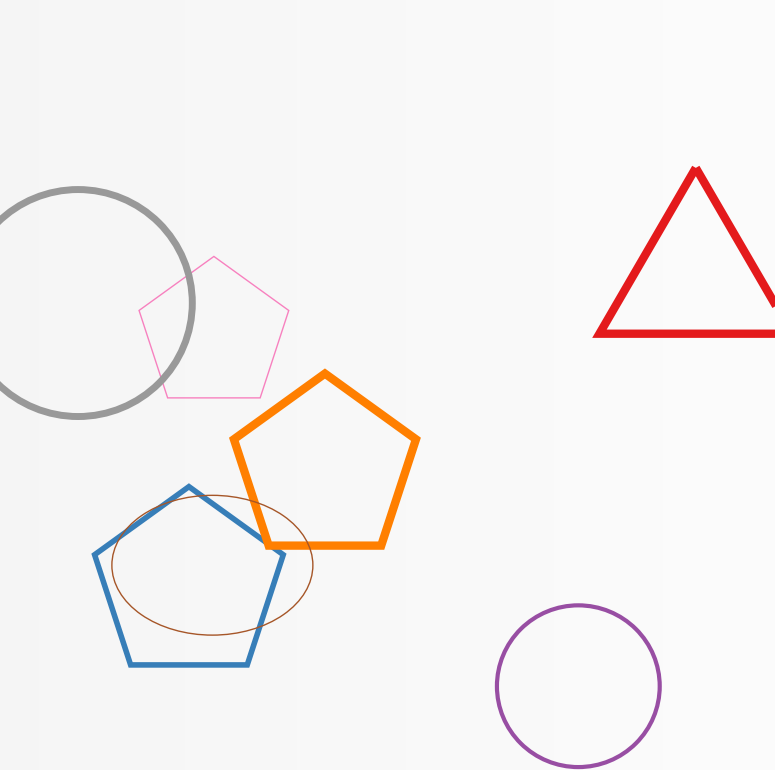[{"shape": "triangle", "thickness": 3, "radius": 0.72, "center": [0.898, 0.638]}, {"shape": "pentagon", "thickness": 2, "radius": 0.64, "center": [0.244, 0.24]}, {"shape": "circle", "thickness": 1.5, "radius": 0.53, "center": [0.746, 0.109]}, {"shape": "pentagon", "thickness": 3, "radius": 0.62, "center": [0.419, 0.391]}, {"shape": "oval", "thickness": 0.5, "radius": 0.65, "center": [0.274, 0.266]}, {"shape": "pentagon", "thickness": 0.5, "radius": 0.51, "center": [0.276, 0.565]}, {"shape": "circle", "thickness": 2.5, "radius": 0.74, "center": [0.101, 0.606]}]